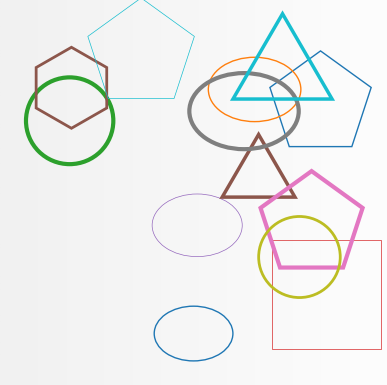[{"shape": "pentagon", "thickness": 1, "radius": 0.69, "center": [0.827, 0.73]}, {"shape": "oval", "thickness": 1, "radius": 0.51, "center": [0.5, 0.134]}, {"shape": "oval", "thickness": 1, "radius": 0.6, "center": [0.657, 0.768]}, {"shape": "circle", "thickness": 3, "radius": 0.56, "center": [0.18, 0.686]}, {"shape": "square", "thickness": 0.5, "radius": 0.7, "center": [0.843, 0.235]}, {"shape": "oval", "thickness": 0.5, "radius": 0.58, "center": [0.509, 0.415]}, {"shape": "triangle", "thickness": 2.5, "radius": 0.54, "center": [0.667, 0.542]}, {"shape": "hexagon", "thickness": 2, "radius": 0.53, "center": [0.184, 0.772]}, {"shape": "pentagon", "thickness": 3, "radius": 0.69, "center": [0.804, 0.417]}, {"shape": "oval", "thickness": 3, "radius": 0.71, "center": [0.63, 0.711]}, {"shape": "circle", "thickness": 2, "radius": 0.53, "center": [0.773, 0.332]}, {"shape": "triangle", "thickness": 2.5, "radius": 0.74, "center": [0.729, 0.817]}, {"shape": "pentagon", "thickness": 0.5, "radius": 0.72, "center": [0.364, 0.861]}]